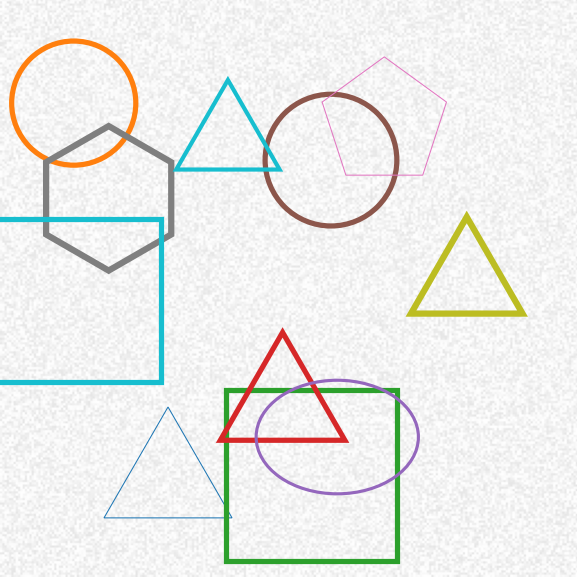[{"shape": "triangle", "thickness": 0.5, "radius": 0.64, "center": [0.291, 0.166]}, {"shape": "circle", "thickness": 2.5, "radius": 0.54, "center": [0.128, 0.821]}, {"shape": "square", "thickness": 2.5, "radius": 0.74, "center": [0.539, 0.175]}, {"shape": "triangle", "thickness": 2.5, "radius": 0.62, "center": [0.489, 0.299]}, {"shape": "oval", "thickness": 1.5, "radius": 0.7, "center": [0.584, 0.242]}, {"shape": "circle", "thickness": 2.5, "radius": 0.57, "center": [0.573, 0.722]}, {"shape": "pentagon", "thickness": 0.5, "radius": 0.57, "center": [0.665, 0.787]}, {"shape": "hexagon", "thickness": 3, "radius": 0.63, "center": [0.188, 0.656]}, {"shape": "triangle", "thickness": 3, "radius": 0.56, "center": [0.808, 0.512]}, {"shape": "square", "thickness": 2.5, "radius": 0.7, "center": [0.138, 0.478]}, {"shape": "triangle", "thickness": 2, "radius": 0.52, "center": [0.395, 0.757]}]